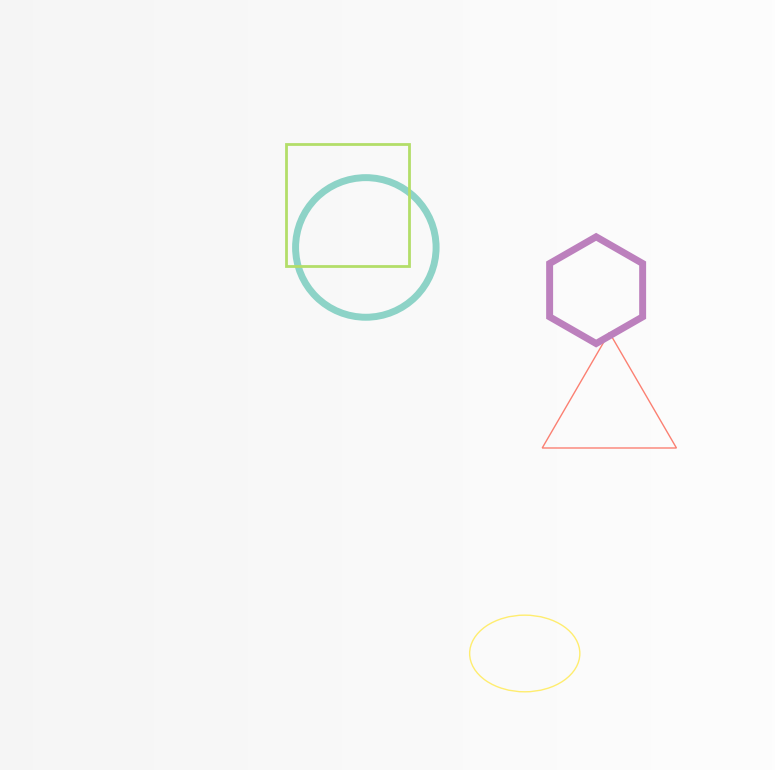[{"shape": "circle", "thickness": 2.5, "radius": 0.45, "center": [0.472, 0.679]}, {"shape": "triangle", "thickness": 0.5, "radius": 0.5, "center": [0.786, 0.468]}, {"shape": "square", "thickness": 1, "radius": 0.4, "center": [0.448, 0.734]}, {"shape": "hexagon", "thickness": 2.5, "radius": 0.35, "center": [0.769, 0.623]}, {"shape": "oval", "thickness": 0.5, "radius": 0.36, "center": [0.677, 0.151]}]